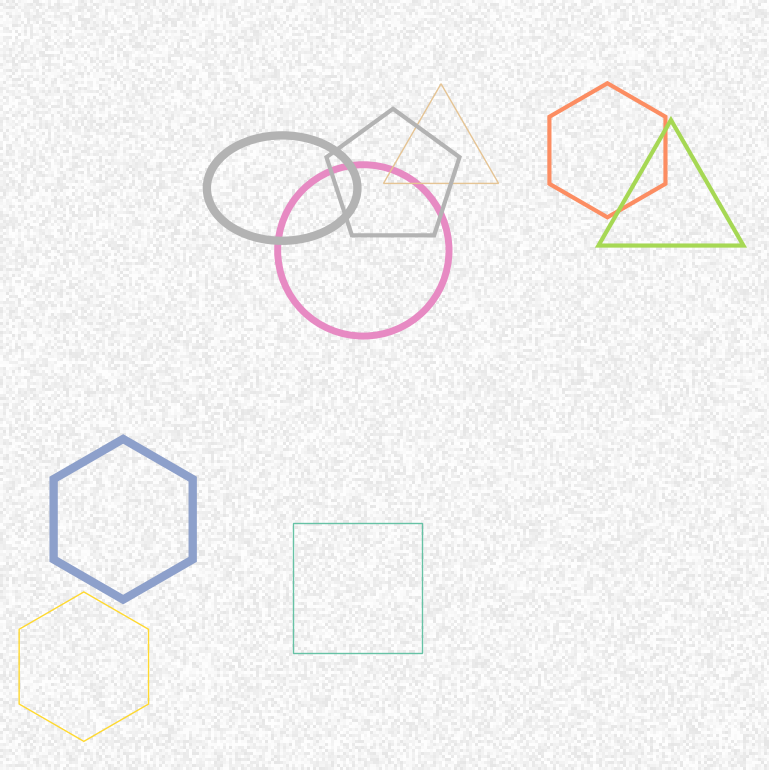[{"shape": "square", "thickness": 0.5, "radius": 0.42, "center": [0.464, 0.236]}, {"shape": "hexagon", "thickness": 1.5, "radius": 0.44, "center": [0.789, 0.805]}, {"shape": "hexagon", "thickness": 3, "radius": 0.52, "center": [0.16, 0.326]}, {"shape": "circle", "thickness": 2.5, "radius": 0.56, "center": [0.472, 0.675]}, {"shape": "triangle", "thickness": 1.5, "radius": 0.54, "center": [0.871, 0.735]}, {"shape": "hexagon", "thickness": 0.5, "radius": 0.49, "center": [0.109, 0.134]}, {"shape": "triangle", "thickness": 0.5, "radius": 0.43, "center": [0.573, 0.805]}, {"shape": "pentagon", "thickness": 1.5, "radius": 0.45, "center": [0.51, 0.768]}, {"shape": "oval", "thickness": 3, "radius": 0.49, "center": [0.366, 0.756]}]